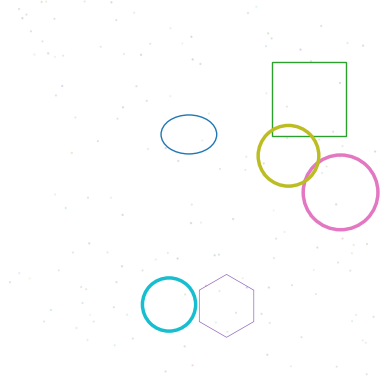[{"shape": "oval", "thickness": 1, "radius": 0.36, "center": [0.491, 0.651]}, {"shape": "square", "thickness": 1, "radius": 0.48, "center": [0.803, 0.742]}, {"shape": "hexagon", "thickness": 0.5, "radius": 0.41, "center": [0.588, 0.206]}, {"shape": "circle", "thickness": 2.5, "radius": 0.49, "center": [0.885, 0.5]}, {"shape": "circle", "thickness": 2.5, "radius": 0.39, "center": [0.749, 0.595]}, {"shape": "circle", "thickness": 2.5, "radius": 0.35, "center": [0.439, 0.209]}]